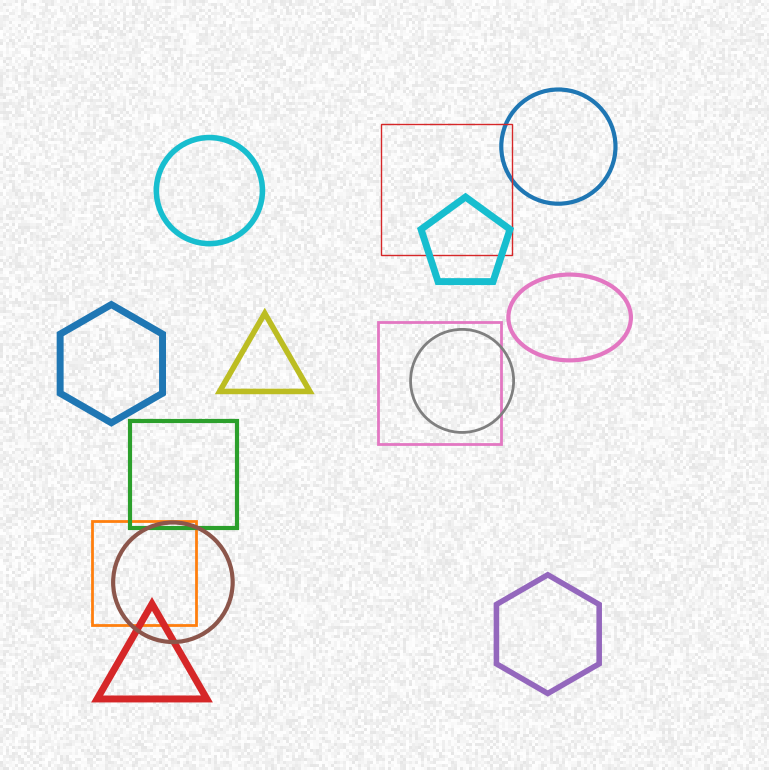[{"shape": "circle", "thickness": 1.5, "radius": 0.37, "center": [0.725, 0.81]}, {"shape": "hexagon", "thickness": 2.5, "radius": 0.38, "center": [0.145, 0.528]}, {"shape": "square", "thickness": 1, "radius": 0.34, "center": [0.187, 0.256]}, {"shape": "square", "thickness": 1.5, "radius": 0.35, "center": [0.238, 0.383]}, {"shape": "triangle", "thickness": 2.5, "radius": 0.41, "center": [0.197, 0.133]}, {"shape": "square", "thickness": 0.5, "radius": 0.43, "center": [0.58, 0.754]}, {"shape": "hexagon", "thickness": 2, "radius": 0.39, "center": [0.711, 0.176]}, {"shape": "circle", "thickness": 1.5, "radius": 0.39, "center": [0.225, 0.244]}, {"shape": "square", "thickness": 1, "radius": 0.4, "center": [0.571, 0.503]}, {"shape": "oval", "thickness": 1.5, "radius": 0.4, "center": [0.74, 0.588]}, {"shape": "circle", "thickness": 1, "radius": 0.33, "center": [0.6, 0.505]}, {"shape": "triangle", "thickness": 2, "radius": 0.34, "center": [0.344, 0.525]}, {"shape": "circle", "thickness": 2, "radius": 0.34, "center": [0.272, 0.752]}, {"shape": "pentagon", "thickness": 2.5, "radius": 0.3, "center": [0.605, 0.683]}]